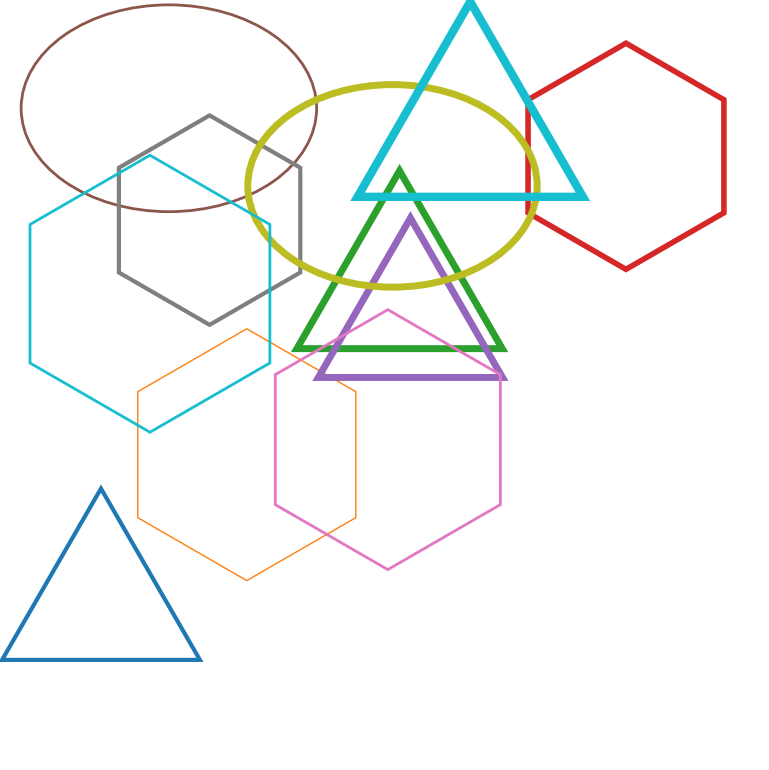[{"shape": "triangle", "thickness": 1.5, "radius": 0.74, "center": [0.131, 0.217]}, {"shape": "hexagon", "thickness": 0.5, "radius": 0.82, "center": [0.321, 0.409]}, {"shape": "triangle", "thickness": 2.5, "radius": 0.77, "center": [0.519, 0.624]}, {"shape": "hexagon", "thickness": 2, "radius": 0.73, "center": [0.813, 0.797]}, {"shape": "triangle", "thickness": 2.5, "radius": 0.69, "center": [0.533, 0.579]}, {"shape": "oval", "thickness": 1, "radius": 0.96, "center": [0.219, 0.859]}, {"shape": "hexagon", "thickness": 1, "radius": 0.84, "center": [0.504, 0.429]}, {"shape": "hexagon", "thickness": 1.5, "radius": 0.68, "center": [0.272, 0.714]}, {"shape": "oval", "thickness": 2.5, "radius": 0.94, "center": [0.51, 0.759]}, {"shape": "hexagon", "thickness": 1, "radius": 0.9, "center": [0.195, 0.619]}, {"shape": "triangle", "thickness": 3, "radius": 0.84, "center": [0.611, 0.829]}]